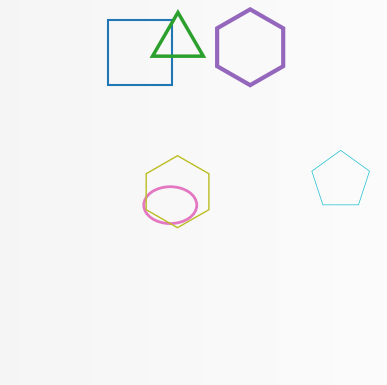[{"shape": "square", "thickness": 1.5, "radius": 0.42, "center": [0.361, 0.864]}, {"shape": "triangle", "thickness": 2.5, "radius": 0.38, "center": [0.459, 0.892]}, {"shape": "hexagon", "thickness": 3, "radius": 0.49, "center": [0.646, 0.877]}, {"shape": "oval", "thickness": 2, "radius": 0.34, "center": [0.439, 0.467]}, {"shape": "hexagon", "thickness": 1, "radius": 0.47, "center": [0.458, 0.502]}, {"shape": "pentagon", "thickness": 0.5, "radius": 0.39, "center": [0.879, 0.531]}]